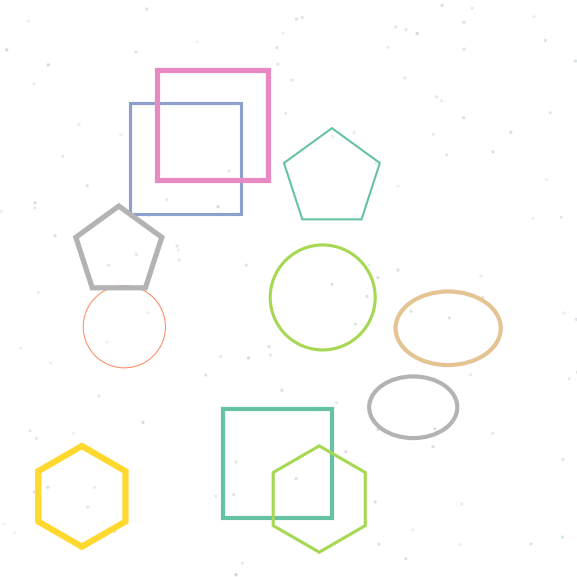[{"shape": "square", "thickness": 2, "radius": 0.47, "center": [0.481, 0.196]}, {"shape": "pentagon", "thickness": 1, "radius": 0.44, "center": [0.575, 0.69]}, {"shape": "circle", "thickness": 0.5, "radius": 0.36, "center": [0.215, 0.433]}, {"shape": "square", "thickness": 1.5, "radius": 0.48, "center": [0.321, 0.725]}, {"shape": "square", "thickness": 2.5, "radius": 0.48, "center": [0.368, 0.782]}, {"shape": "hexagon", "thickness": 1.5, "radius": 0.46, "center": [0.553, 0.135]}, {"shape": "circle", "thickness": 1.5, "radius": 0.45, "center": [0.559, 0.484]}, {"shape": "hexagon", "thickness": 3, "radius": 0.44, "center": [0.142, 0.14]}, {"shape": "oval", "thickness": 2, "radius": 0.46, "center": [0.776, 0.431]}, {"shape": "pentagon", "thickness": 2.5, "radius": 0.39, "center": [0.206, 0.564]}, {"shape": "oval", "thickness": 2, "radius": 0.38, "center": [0.716, 0.294]}]